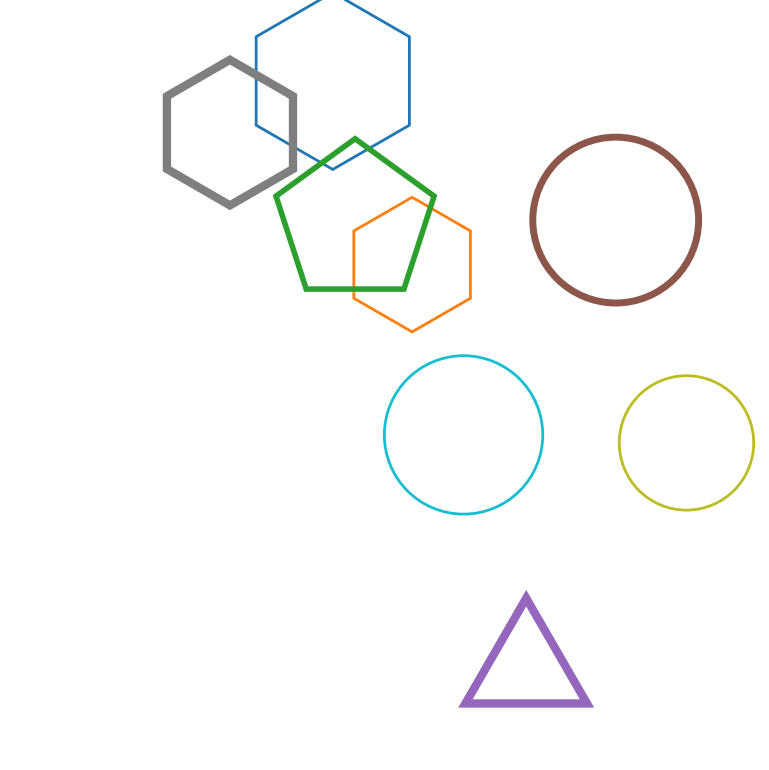[{"shape": "hexagon", "thickness": 1, "radius": 0.57, "center": [0.432, 0.895]}, {"shape": "hexagon", "thickness": 1, "radius": 0.44, "center": [0.535, 0.656]}, {"shape": "pentagon", "thickness": 2, "radius": 0.54, "center": [0.461, 0.712]}, {"shape": "triangle", "thickness": 3, "radius": 0.46, "center": [0.683, 0.132]}, {"shape": "circle", "thickness": 2.5, "radius": 0.54, "center": [0.8, 0.714]}, {"shape": "hexagon", "thickness": 3, "radius": 0.47, "center": [0.299, 0.828]}, {"shape": "circle", "thickness": 1, "radius": 0.44, "center": [0.892, 0.425]}, {"shape": "circle", "thickness": 1, "radius": 0.51, "center": [0.602, 0.435]}]